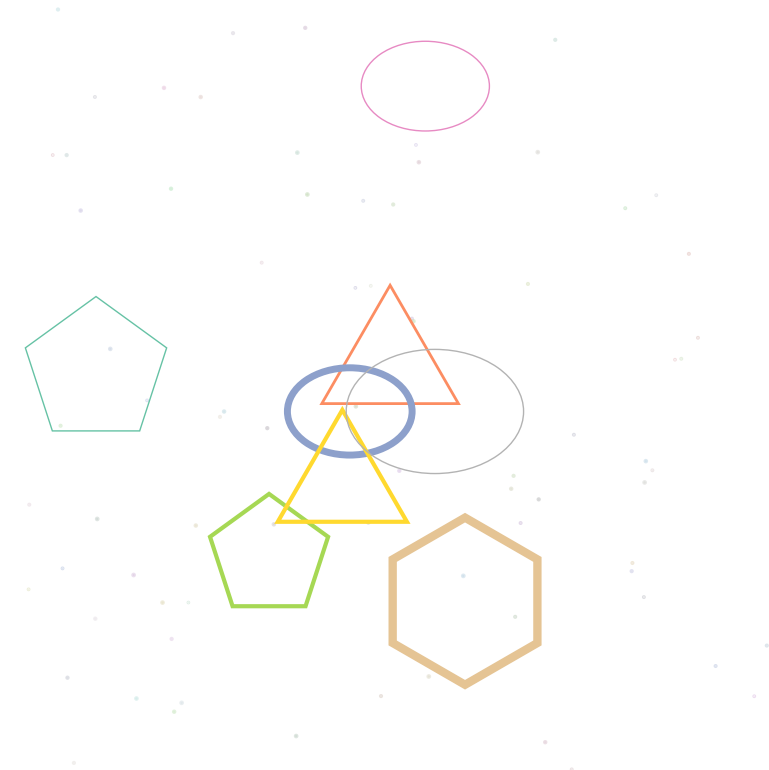[{"shape": "pentagon", "thickness": 0.5, "radius": 0.48, "center": [0.125, 0.518]}, {"shape": "triangle", "thickness": 1, "radius": 0.51, "center": [0.507, 0.527]}, {"shape": "oval", "thickness": 2.5, "radius": 0.4, "center": [0.454, 0.466]}, {"shape": "oval", "thickness": 0.5, "radius": 0.42, "center": [0.552, 0.888]}, {"shape": "pentagon", "thickness": 1.5, "radius": 0.4, "center": [0.349, 0.278]}, {"shape": "triangle", "thickness": 1.5, "radius": 0.48, "center": [0.445, 0.371]}, {"shape": "hexagon", "thickness": 3, "radius": 0.54, "center": [0.604, 0.219]}, {"shape": "oval", "thickness": 0.5, "radius": 0.58, "center": [0.565, 0.466]}]